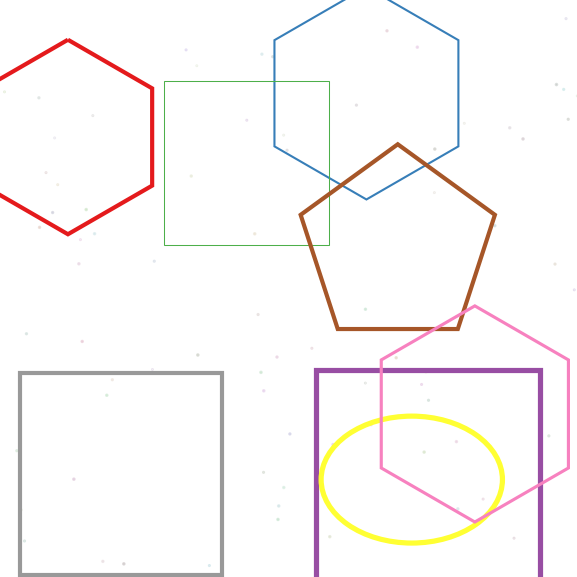[{"shape": "hexagon", "thickness": 2, "radius": 0.84, "center": [0.118, 0.762]}, {"shape": "hexagon", "thickness": 1, "radius": 0.92, "center": [0.635, 0.838]}, {"shape": "square", "thickness": 0.5, "radius": 0.71, "center": [0.427, 0.717]}, {"shape": "square", "thickness": 2.5, "radius": 0.97, "center": [0.742, 0.165]}, {"shape": "oval", "thickness": 2.5, "radius": 0.78, "center": [0.713, 0.169]}, {"shape": "pentagon", "thickness": 2, "radius": 0.88, "center": [0.689, 0.572]}, {"shape": "hexagon", "thickness": 1.5, "radius": 0.94, "center": [0.822, 0.282]}, {"shape": "square", "thickness": 2, "radius": 0.88, "center": [0.209, 0.178]}]